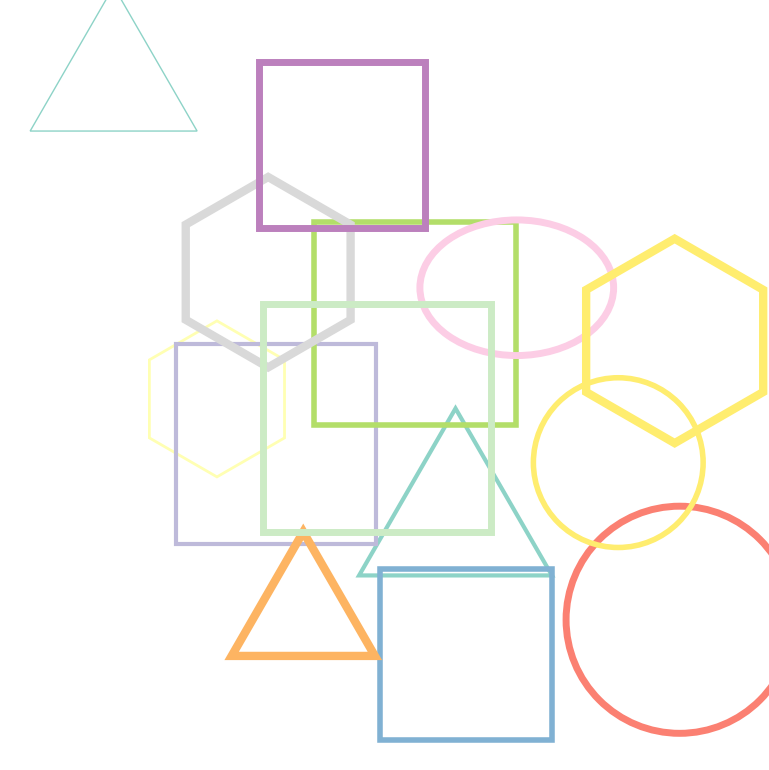[{"shape": "triangle", "thickness": 1.5, "radius": 0.72, "center": [0.592, 0.325]}, {"shape": "triangle", "thickness": 0.5, "radius": 0.63, "center": [0.148, 0.892]}, {"shape": "hexagon", "thickness": 1, "radius": 0.51, "center": [0.282, 0.482]}, {"shape": "square", "thickness": 1.5, "radius": 0.65, "center": [0.358, 0.423]}, {"shape": "circle", "thickness": 2.5, "radius": 0.74, "center": [0.883, 0.195]}, {"shape": "square", "thickness": 2, "radius": 0.56, "center": [0.605, 0.15]}, {"shape": "triangle", "thickness": 3, "radius": 0.54, "center": [0.394, 0.202]}, {"shape": "square", "thickness": 2, "radius": 0.66, "center": [0.539, 0.58]}, {"shape": "oval", "thickness": 2.5, "radius": 0.63, "center": [0.671, 0.626]}, {"shape": "hexagon", "thickness": 3, "radius": 0.62, "center": [0.348, 0.646]}, {"shape": "square", "thickness": 2.5, "radius": 0.54, "center": [0.444, 0.812]}, {"shape": "square", "thickness": 2.5, "radius": 0.74, "center": [0.489, 0.457]}, {"shape": "circle", "thickness": 2, "radius": 0.55, "center": [0.803, 0.399]}, {"shape": "hexagon", "thickness": 3, "radius": 0.66, "center": [0.876, 0.557]}]